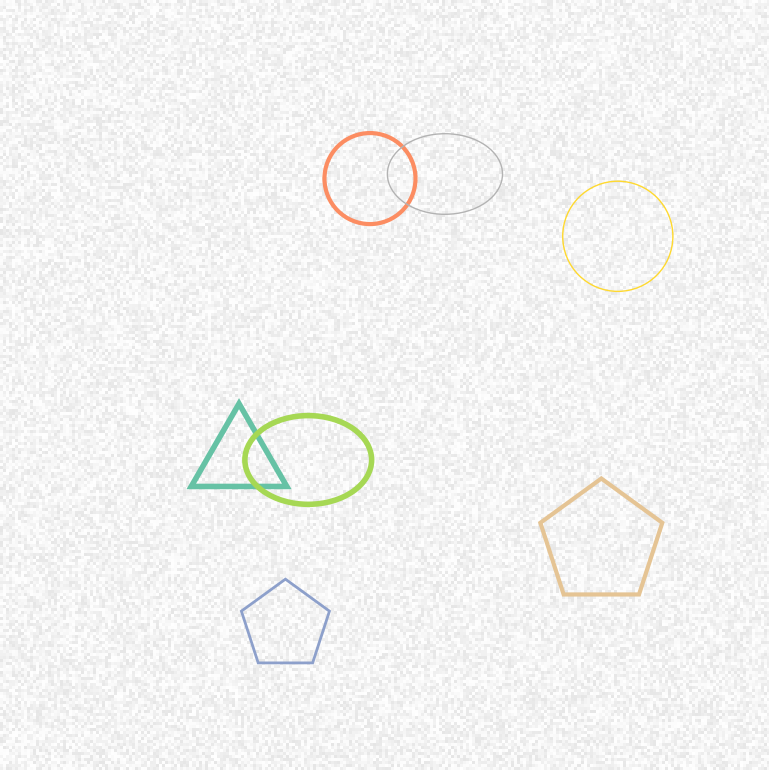[{"shape": "triangle", "thickness": 2, "radius": 0.36, "center": [0.31, 0.404]}, {"shape": "circle", "thickness": 1.5, "radius": 0.3, "center": [0.481, 0.768]}, {"shape": "pentagon", "thickness": 1, "radius": 0.3, "center": [0.371, 0.188]}, {"shape": "oval", "thickness": 2, "radius": 0.41, "center": [0.4, 0.403]}, {"shape": "circle", "thickness": 0.5, "radius": 0.36, "center": [0.802, 0.693]}, {"shape": "pentagon", "thickness": 1.5, "radius": 0.42, "center": [0.781, 0.295]}, {"shape": "oval", "thickness": 0.5, "radius": 0.37, "center": [0.578, 0.774]}]